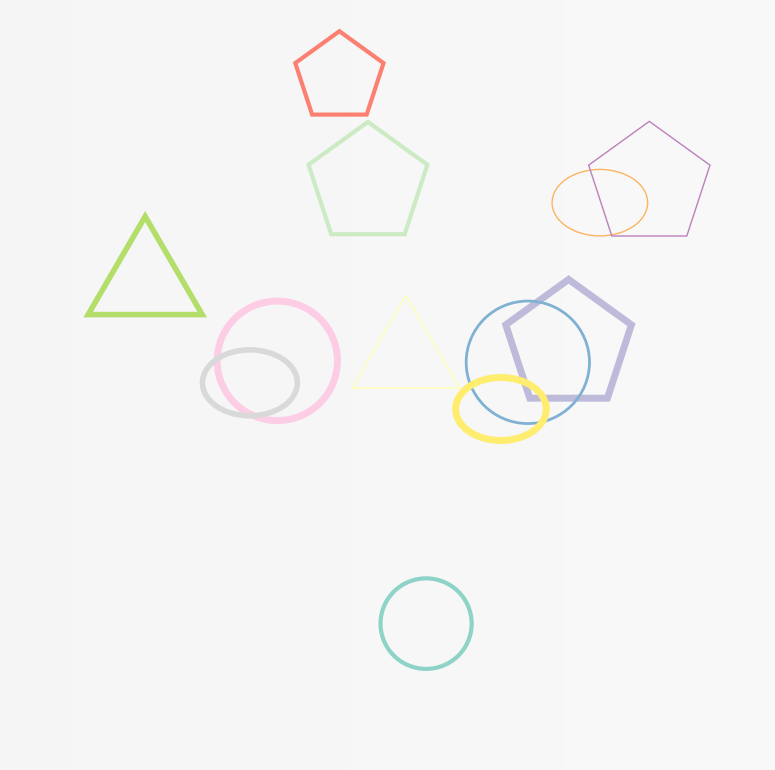[{"shape": "circle", "thickness": 1.5, "radius": 0.29, "center": [0.55, 0.19]}, {"shape": "triangle", "thickness": 0.5, "radius": 0.4, "center": [0.524, 0.536]}, {"shape": "pentagon", "thickness": 2.5, "radius": 0.43, "center": [0.734, 0.552]}, {"shape": "pentagon", "thickness": 1.5, "radius": 0.3, "center": [0.438, 0.9]}, {"shape": "circle", "thickness": 1, "radius": 0.4, "center": [0.681, 0.529]}, {"shape": "oval", "thickness": 0.5, "radius": 0.31, "center": [0.774, 0.737]}, {"shape": "triangle", "thickness": 2, "radius": 0.42, "center": [0.187, 0.634]}, {"shape": "circle", "thickness": 2.5, "radius": 0.39, "center": [0.358, 0.531]}, {"shape": "oval", "thickness": 2, "radius": 0.31, "center": [0.322, 0.503]}, {"shape": "pentagon", "thickness": 0.5, "radius": 0.41, "center": [0.838, 0.76]}, {"shape": "pentagon", "thickness": 1.5, "radius": 0.4, "center": [0.475, 0.761]}, {"shape": "oval", "thickness": 2.5, "radius": 0.29, "center": [0.646, 0.469]}]